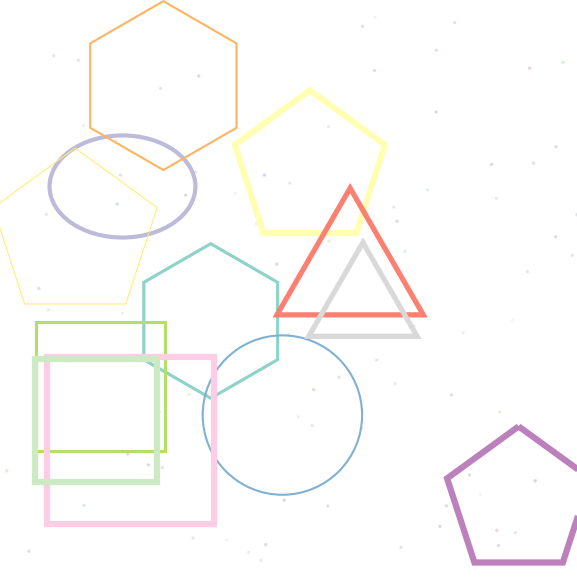[{"shape": "hexagon", "thickness": 1.5, "radius": 0.67, "center": [0.365, 0.443]}, {"shape": "pentagon", "thickness": 3, "radius": 0.68, "center": [0.537, 0.706]}, {"shape": "oval", "thickness": 2, "radius": 0.63, "center": [0.212, 0.676]}, {"shape": "triangle", "thickness": 2.5, "radius": 0.73, "center": [0.606, 0.527]}, {"shape": "circle", "thickness": 1, "radius": 0.69, "center": [0.489, 0.28]}, {"shape": "hexagon", "thickness": 1, "radius": 0.73, "center": [0.283, 0.851]}, {"shape": "square", "thickness": 1.5, "radius": 0.56, "center": [0.174, 0.33]}, {"shape": "square", "thickness": 3, "radius": 0.72, "center": [0.225, 0.236]}, {"shape": "triangle", "thickness": 2.5, "radius": 0.54, "center": [0.628, 0.471]}, {"shape": "pentagon", "thickness": 3, "radius": 0.65, "center": [0.898, 0.131]}, {"shape": "square", "thickness": 3, "radius": 0.53, "center": [0.166, 0.271]}, {"shape": "pentagon", "thickness": 0.5, "radius": 0.75, "center": [0.13, 0.594]}]